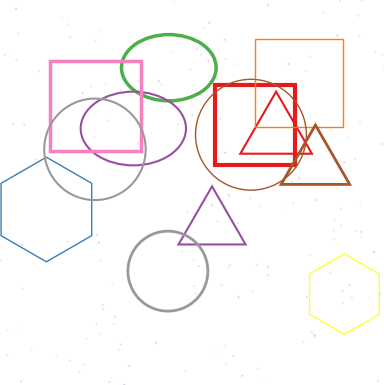[{"shape": "square", "thickness": 3, "radius": 0.52, "center": [0.662, 0.675]}, {"shape": "triangle", "thickness": 1.5, "radius": 0.54, "center": [0.717, 0.654]}, {"shape": "hexagon", "thickness": 1, "radius": 0.68, "center": [0.12, 0.456]}, {"shape": "oval", "thickness": 2.5, "radius": 0.61, "center": [0.438, 0.824]}, {"shape": "oval", "thickness": 1.5, "radius": 0.68, "center": [0.346, 0.666]}, {"shape": "triangle", "thickness": 1.5, "radius": 0.5, "center": [0.551, 0.415]}, {"shape": "square", "thickness": 1, "radius": 0.57, "center": [0.777, 0.784]}, {"shape": "hexagon", "thickness": 1, "radius": 0.52, "center": [0.895, 0.236]}, {"shape": "triangle", "thickness": 2, "radius": 0.51, "center": [0.819, 0.572]}, {"shape": "circle", "thickness": 1, "radius": 0.72, "center": [0.652, 0.65]}, {"shape": "square", "thickness": 2.5, "radius": 0.59, "center": [0.248, 0.725]}, {"shape": "circle", "thickness": 1.5, "radius": 0.66, "center": [0.247, 0.612]}, {"shape": "circle", "thickness": 2, "radius": 0.52, "center": [0.436, 0.296]}]